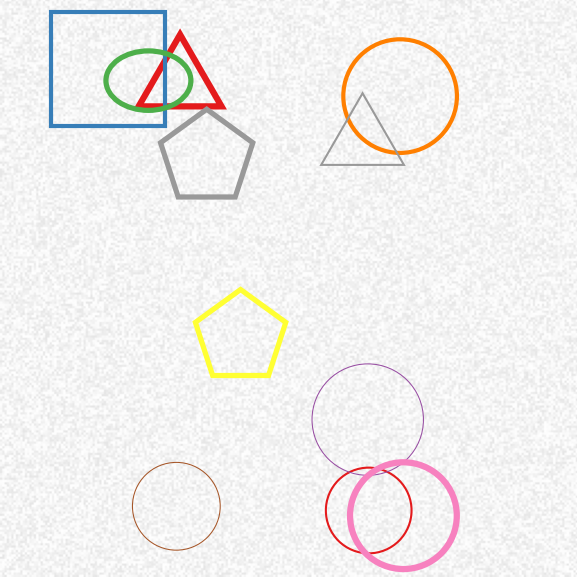[{"shape": "triangle", "thickness": 3, "radius": 0.41, "center": [0.312, 0.856]}, {"shape": "circle", "thickness": 1, "radius": 0.37, "center": [0.638, 0.115]}, {"shape": "square", "thickness": 2, "radius": 0.5, "center": [0.187, 0.88]}, {"shape": "oval", "thickness": 2.5, "radius": 0.37, "center": [0.257, 0.86]}, {"shape": "circle", "thickness": 0.5, "radius": 0.48, "center": [0.637, 0.273]}, {"shape": "circle", "thickness": 2, "radius": 0.49, "center": [0.693, 0.833]}, {"shape": "pentagon", "thickness": 2.5, "radius": 0.41, "center": [0.417, 0.416]}, {"shape": "circle", "thickness": 0.5, "radius": 0.38, "center": [0.305, 0.122]}, {"shape": "circle", "thickness": 3, "radius": 0.46, "center": [0.699, 0.106]}, {"shape": "triangle", "thickness": 1, "radius": 0.41, "center": [0.628, 0.755]}, {"shape": "pentagon", "thickness": 2.5, "radius": 0.42, "center": [0.358, 0.726]}]